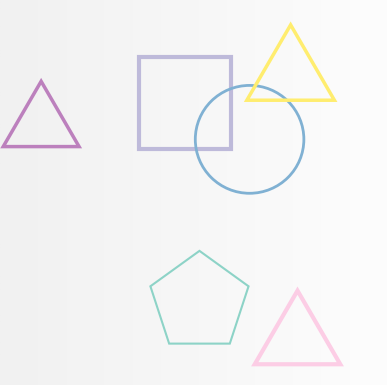[{"shape": "pentagon", "thickness": 1.5, "radius": 0.67, "center": [0.515, 0.215]}, {"shape": "square", "thickness": 3, "radius": 0.59, "center": [0.477, 0.733]}, {"shape": "circle", "thickness": 2, "radius": 0.7, "center": [0.644, 0.638]}, {"shape": "triangle", "thickness": 3, "radius": 0.64, "center": [0.768, 0.118]}, {"shape": "triangle", "thickness": 2.5, "radius": 0.56, "center": [0.106, 0.676]}, {"shape": "triangle", "thickness": 2.5, "radius": 0.65, "center": [0.75, 0.805]}]